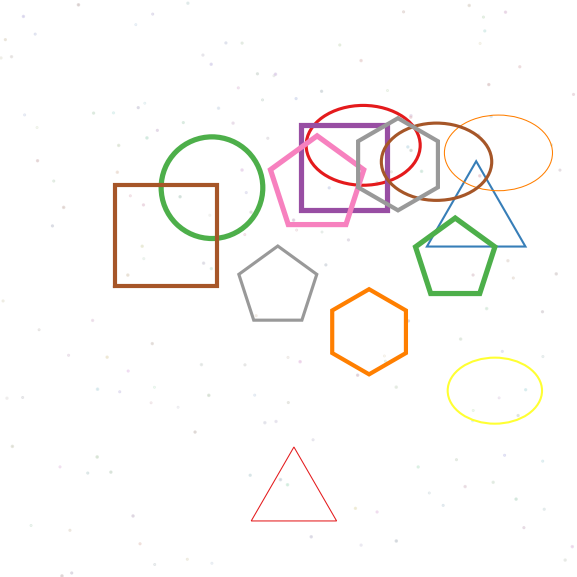[{"shape": "oval", "thickness": 1.5, "radius": 0.49, "center": [0.629, 0.747]}, {"shape": "triangle", "thickness": 0.5, "radius": 0.43, "center": [0.509, 0.14]}, {"shape": "triangle", "thickness": 1, "radius": 0.49, "center": [0.825, 0.621]}, {"shape": "pentagon", "thickness": 2.5, "radius": 0.36, "center": [0.788, 0.549]}, {"shape": "circle", "thickness": 2.5, "radius": 0.44, "center": [0.367, 0.674]}, {"shape": "square", "thickness": 2.5, "radius": 0.37, "center": [0.596, 0.709]}, {"shape": "hexagon", "thickness": 2, "radius": 0.37, "center": [0.639, 0.425]}, {"shape": "oval", "thickness": 0.5, "radius": 0.47, "center": [0.863, 0.734]}, {"shape": "oval", "thickness": 1, "radius": 0.41, "center": [0.857, 0.323]}, {"shape": "oval", "thickness": 1.5, "radius": 0.48, "center": [0.756, 0.719]}, {"shape": "square", "thickness": 2, "radius": 0.44, "center": [0.287, 0.592]}, {"shape": "pentagon", "thickness": 2.5, "radius": 0.42, "center": [0.549, 0.679]}, {"shape": "pentagon", "thickness": 1.5, "radius": 0.35, "center": [0.481, 0.502]}, {"shape": "hexagon", "thickness": 2, "radius": 0.4, "center": [0.689, 0.715]}]